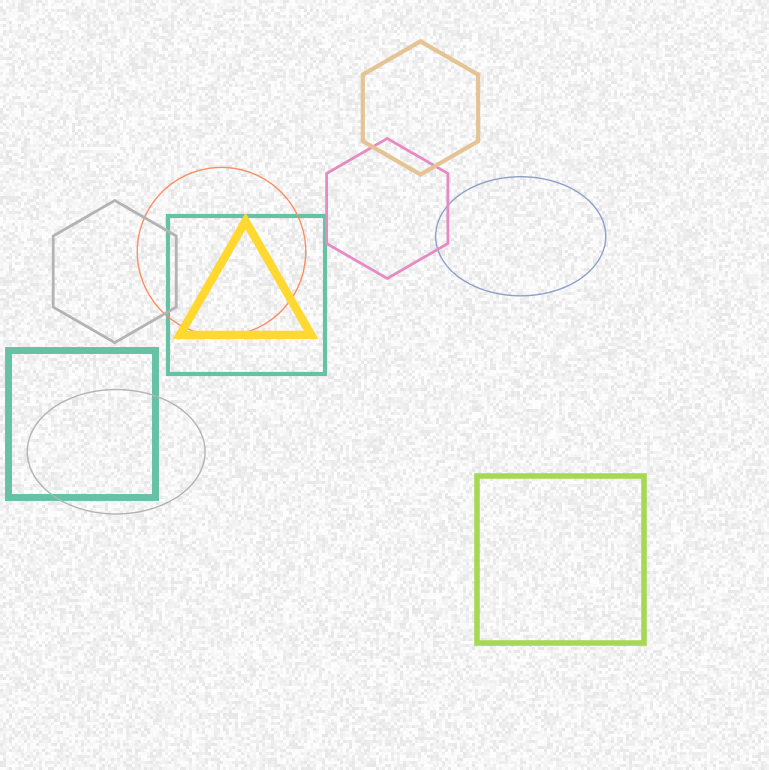[{"shape": "square", "thickness": 2.5, "radius": 0.48, "center": [0.106, 0.45]}, {"shape": "square", "thickness": 1.5, "radius": 0.51, "center": [0.32, 0.617]}, {"shape": "circle", "thickness": 0.5, "radius": 0.55, "center": [0.288, 0.673]}, {"shape": "oval", "thickness": 0.5, "radius": 0.55, "center": [0.676, 0.693]}, {"shape": "hexagon", "thickness": 1, "radius": 0.45, "center": [0.503, 0.729]}, {"shape": "square", "thickness": 2, "radius": 0.54, "center": [0.728, 0.273]}, {"shape": "triangle", "thickness": 3, "radius": 0.49, "center": [0.319, 0.614]}, {"shape": "hexagon", "thickness": 1.5, "radius": 0.43, "center": [0.546, 0.86]}, {"shape": "oval", "thickness": 0.5, "radius": 0.58, "center": [0.151, 0.413]}, {"shape": "hexagon", "thickness": 1, "radius": 0.46, "center": [0.149, 0.647]}]